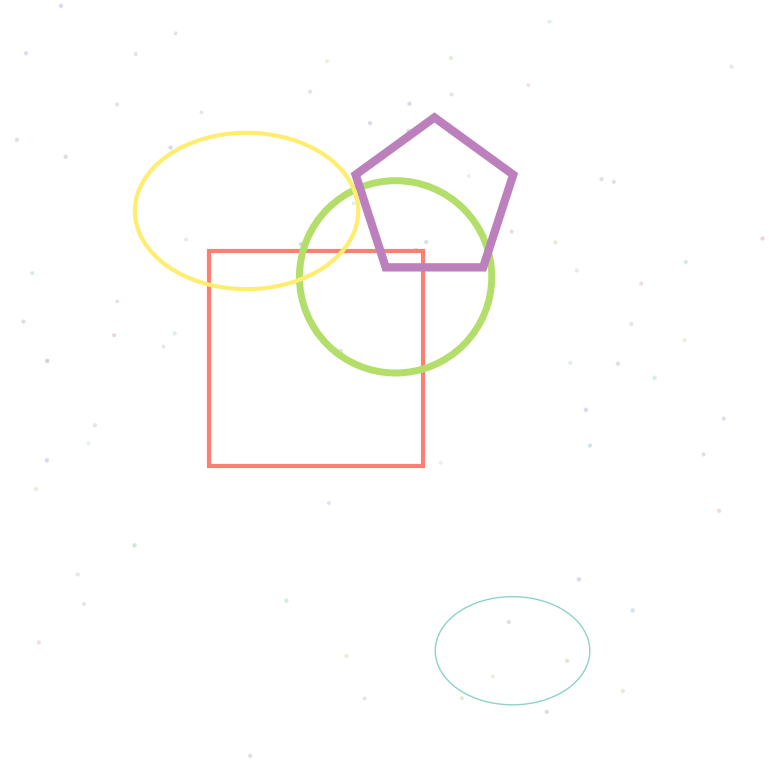[{"shape": "oval", "thickness": 0.5, "radius": 0.5, "center": [0.666, 0.155]}, {"shape": "square", "thickness": 1.5, "radius": 0.7, "center": [0.41, 0.534]}, {"shape": "circle", "thickness": 2.5, "radius": 0.62, "center": [0.514, 0.64]}, {"shape": "pentagon", "thickness": 3, "radius": 0.54, "center": [0.564, 0.74]}, {"shape": "oval", "thickness": 1.5, "radius": 0.73, "center": [0.32, 0.726]}]